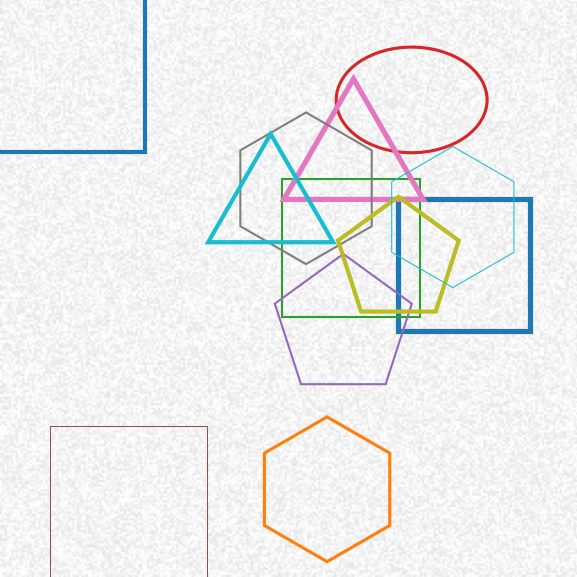[{"shape": "square", "thickness": 2, "radius": 0.67, "center": [0.117, 0.869]}, {"shape": "square", "thickness": 2.5, "radius": 0.57, "center": [0.803, 0.54]}, {"shape": "hexagon", "thickness": 1.5, "radius": 0.63, "center": [0.566, 0.152]}, {"shape": "square", "thickness": 1, "radius": 0.6, "center": [0.608, 0.569]}, {"shape": "oval", "thickness": 1.5, "radius": 0.65, "center": [0.713, 0.826]}, {"shape": "pentagon", "thickness": 1, "radius": 0.62, "center": [0.594, 0.435]}, {"shape": "square", "thickness": 0.5, "radius": 0.68, "center": [0.223, 0.126]}, {"shape": "triangle", "thickness": 2.5, "radius": 0.7, "center": [0.612, 0.723]}, {"shape": "hexagon", "thickness": 1, "radius": 0.66, "center": [0.53, 0.673]}, {"shape": "pentagon", "thickness": 2, "radius": 0.55, "center": [0.69, 0.549]}, {"shape": "triangle", "thickness": 2, "radius": 0.63, "center": [0.469, 0.642]}, {"shape": "hexagon", "thickness": 0.5, "radius": 0.61, "center": [0.784, 0.623]}]